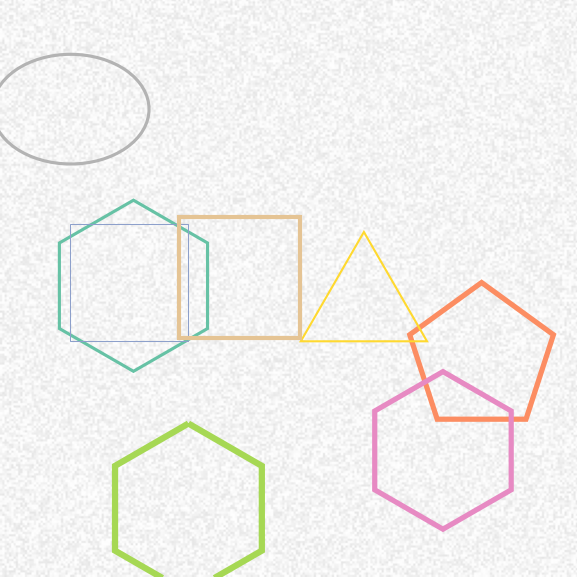[{"shape": "hexagon", "thickness": 1.5, "radius": 0.74, "center": [0.231, 0.504]}, {"shape": "pentagon", "thickness": 2.5, "radius": 0.65, "center": [0.834, 0.379]}, {"shape": "square", "thickness": 0.5, "radius": 0.51, "center": [0.223, 0.51]}, {"shape": "hexagon", "thickness": 2.5, "radius": 0.68, "center": [0.767, 0.219]}, {"shape": "hexagon", "thickness": 3, "radius": 0.73, "center": [0.326, 0.119]}, {"shape": "triangle", "thickness": 1, "radius": 0.63, "center": [0.63, 0.471]}, {"shape": "square", "thickness": 2, "radius": 0.52, "center": [0.415, 0.519]}, {"shape": "oval", "thickness": 1.5, "radius": 0.68, "center": [0.122, 0.81]}]